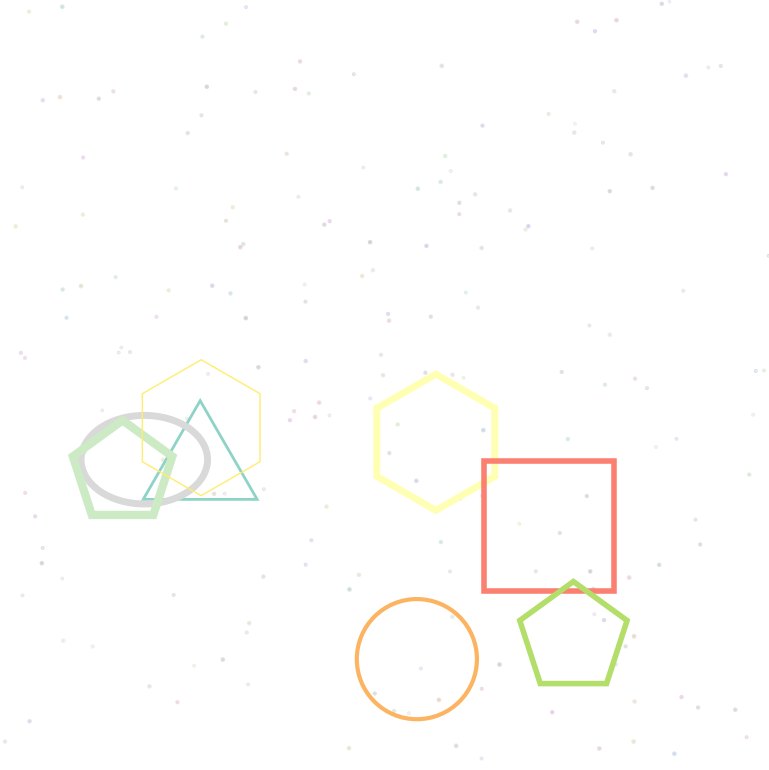[{"shape": "triangle", "thickness": 1, "radius": 0.43, "center": [0.26, 0.394]}, {"shape": "hexagon", "thickness": 2.5, "radius": 0.44, "center": [0.566, 0.426]}, {"shape": "square", "thickness": 2, "radius": 0.42, "center": [0.713, 0.316]}, {"shape": "circle", "thickness": 1.5, "radius": 0.39, "center": [0.541, 0.144]}, {"shape": "pentagon", "thickness": 2, "radius": 0.37, "center": [0.745, 0.172]}, {"shape": "oval", "thickness": 2.5, "radius": 0.41, "center": [0.187, 0.403]}, {"shape": "pentagon", "thickness": 3, "radius": 0.34, "center": [0.159, 0.386]}, {"shape": "hexagon", "thickness": 0.5, "radius": 0.44, "center": [0.261, 0.445]}]